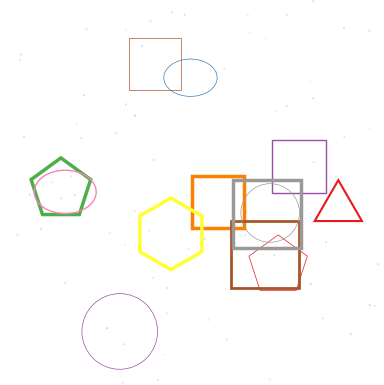[{"shape": "triangle", "thickness": 1.5, "radius": 0.35, "center": [0.879, 0.461]}, {"shape": "pentagon", "thickness": 0.5, "radius": 0.4, "center": [0.722, 0.31]}, {"shape": "oval", "thickness": 0.5, "radius": 0.35, "center": [0.495, 0.798]}, {"shape": "pentagon", "thickness": 2.5, "radius": 0.41, "center": [0.158, 0.509]}, {"shape": "circle", "thickness": 0.5, "radius": 0.49, "center": [0.311, 0.139]}, {"shape": "square", "thickness": 1, "radius": 0.35, "center": [0.777, 0.568]}, {"shape": "square", "thickness": 2.5, "radius": 0.34, "center": [0.566, 0.476]}, {"shape": "hexagon", "thickness": 2.5, "radius": 0.46, "center": [0.444, 0.393]}, {"shape": "square", "thickness": 2, "radius": 0.44, "center": [0.688, 0.339]}, {"shape": "square", "thickness": 0.5, "radius": 0.34, "center": [0.403, 0.833]}, {"shape": "oval", "thickness": 1, "radius": 0.4, "center": [0.169, 0.501]}, {"shape": "square", "thickness": 2.5, "radius": 0.44, "center": [0.692, 0.443]}, {"shape": "circle", "thickness": 0.5, "radius": 0.38, "center": [0.702, 0.447]}]